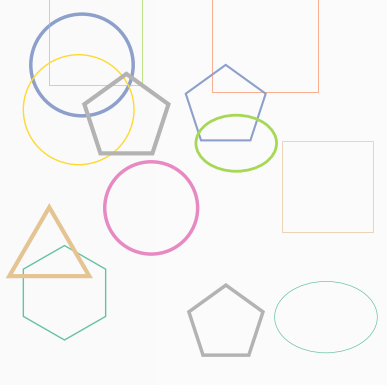[{"shape": "hexagon", "thickness": 1, "radius": 0.61, "center": [0.166, 0.24]}, {"shape": "oval", "thickness": 0.5, "radius": 0.66, "center": [0.841, 0.176]}, {"shape": "square", "thickness": 0.5, "radius": 0.68, "center": [0.683, 0.897]}, {"shape": "pentagon", "thickness": 1.5, "radius": 0.54, "center": [0.583, 0.723]}, {"shape": "circle", "thickness": 2.5, "radius": 0.66, "center": [0.212, 0.831]}, {"shape": "circle", "thickness": 2.5, "radius": 0.6, "center": [0.39, 0.46]}, {"shape": "oval", "thickness": 2, "radius": 0.52, "center": [0.61, 0.628]}, {"shape": "square", "thickness": 0.5, "radius": 0.6, "center": [0.247, 0.9]}, {"shape": "circle", "thickness": 1, "radius": 0.71, "center": [0.203, 0.715]}, {"shape": "square", "thickness": 0.5, "radius": 0.59, "center": [0.846, 0.516]}, {"shape": "triangle", "thickness": 3, "radius": 0.6, "center": [0.127, 0.342]}, {"shape": "pentagon", "thickness": 2.5, "radius": 0.5, "center": [0.583, 0.159]}, {"shape": "pentagon", "thickness": 3, "radius": 0.57, "center": [0.326, 0.694]}]